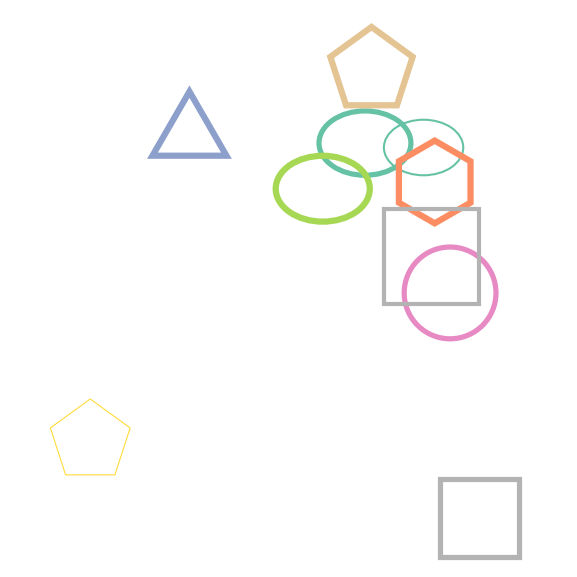[{"shape": "oval", "thickness": 1, "radius": 0.34, "center": [0.733, 0.744]}, {"shape": "oval", "thickness": 2.5, "radius": 0.4, "center": [0.632, 0.751]}, {"shape": "hexagon", "thickness": 3, "radius": 0.36, "center": [0.753, 0.684]}, {"shape": "triangle", "thickness": 3, "radius": 0.37, "center": [0.328, 0.766]}, {"shape": "circle", "thickness": 2.5, "radius": 0.4, "center": [0.779, 0.492]}, {"shape": "oval", "thickness": 3, "radius": 0.41, "center": [0.559, 0.672]}, {"shape": "pentagon", "thickness": 0.5, "radius": 0.36, "center": [0.156, 0.236]}, {"shape": "pentagon", "thickness": 3, "radius": 0.37, "center": [0.643, 0.877]}, {"shape": "square", "thickness": 2.5, "radius": 0.34, "center": [0.83, 0.102]}, {"shape": "square", "thickness": 2, "radius": 0.41, "center": [0.747, 0.555]}]